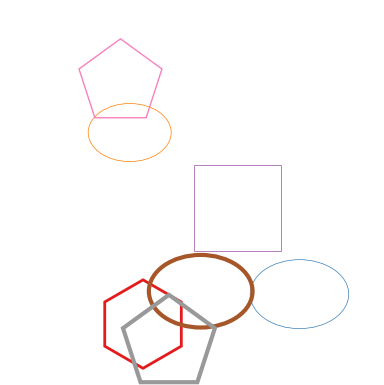[{"shape": "hexagon", "thickness": 2, "radius": 0.57, "center": [0.372, 0.158]}, {"shape": "oval", "thickness": 0.5, "radius": 0.64, "center": [0.778, 0.236]}, {"shape": "square", "thickness": 0.5, "radius": 0.56, "center": [0.617, 0.459]}, {"shape": "oval", "thickness": 0.5, "radius": 0.54, "center": [0.337, 0.656]}, {"shape": "oval", "thickness": 3, "radius": 0.67, "center": [0.521, 0.244]}, {"shape": "pentagon", "thickness": 1, "radius": 0.57, "center": [0.313, 0.786]}, {"shape": "pentagon", "thickness": 3, "radius": 0.63, "center": [0.439, 0.109]}]